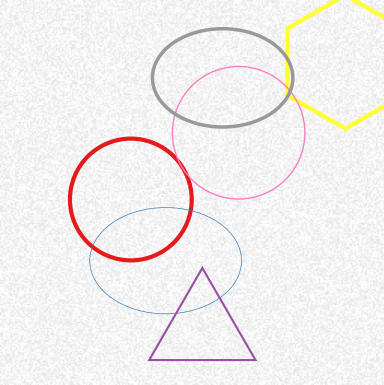[{"shape": "circle", "thickness": 3, "radius": 0.79, "center": [0.34, 0.482]}, {"shape": "oval", "thickness": 0.5, "radius": 0.99, "center": [0.43, 0.323]}, {"shape": "triangle", "thickness": 1.5, "radius": 0.8, "center": [0.526, 0.144]}, {"shape": "hexagon", "thickness": 3, "radius": 0.87, "center": [0.897, 0.839]}, {"shape": "circle", "thickness": 1, "radius": 0.86, "center": [0.62, 0.655]}, {"shape": "oval", "thickness": 2.5, "radius": 0.91, "center": [0.578, 0.798]}]